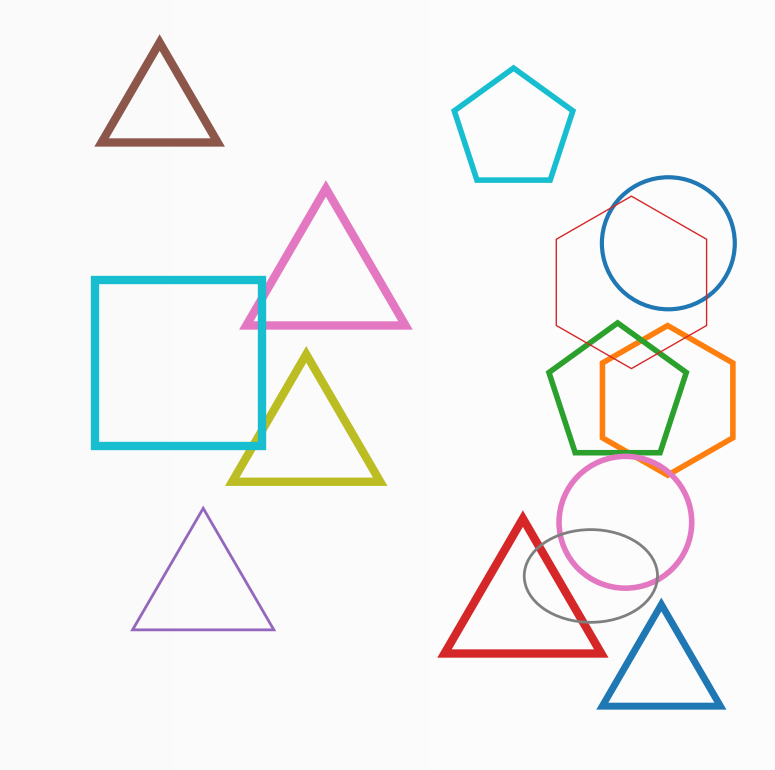[{"shape": "circle", "thickness": 1.5, "radius": 0.43, "center": [0.862, 0.684]}, {"shape": "triangle", "thickness": 2.5, "radius": 0.44, "center": [0.853, 0.127]}, {"shape": "hexagon", "thickness": 2, "radius": 0.49, "center": [0.862, 0.48]}, {"shape": "pentagon", "thickness": 2, "radius": 0.47, "center": [0.797, 0.487]}, {"shape": "triangle", "thickness": 3, "radius": 0.58, "center": [0.675, 0.21]}, {"shape": "hexagon", "thickness": 0.5, "radius": 0.56, "center": [0.815, 0.633]}, {"shape": "triangle", "thickness": 1, "radius": 0.53, "center": [0.262, 0.235]}, {"shape": "triangle", "thickness": 3, "radius": 0.43, "center": [0.206, 0.858]}, {"shape": "triangle", "thickness": 3, "radius": 0.59, "center": [0.421, 0.637]}, {"shape": "circle", "thickness": 2, "radius": 0.43, "center": [0.807, 0.322]}, {"shape": "oval", "thickness": 1, "radius": 0.43, "center": [0.762, 0.252]}, {"shape": "triangle", "thickness": 3, "radius": 0.55, "center": [0.395, 0.429]}, {"shape": "square", "thickness": 3, "radius": 0.54, "center": [0.23, 0.528]}, {"shape": "pentagon", "thickness": 2, "radius": 0.4, "center": [0.663, 0.831]}]